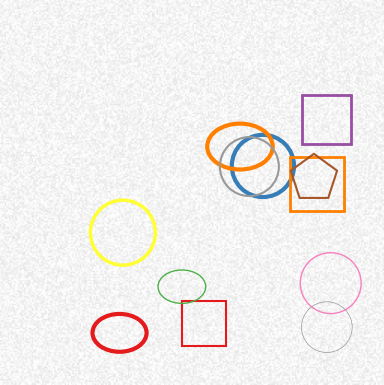[{"shape": "oval", "thickness": 3, "radius": 0.35, "center": [0.311, 0.135]}, {"shape": "square", "thickness": 1.5, "radius": 0.29, "center": [0.53, 0.159]}, {"shape": "circle", "thickness": 3, "radius": 0.4, "center": [0.683, 0.569]}, {"shape": "oval", "thickness": 1, "radius": 0.31, "center": [0.472, 0.255]}, {"shape": "square", "thickness": 2, "radius": 0.32, "center": [0.848, 0.69]}, {"shape": "oval", "thickness": 3, "radius": 0.43, "center": [0.623, 0.619]}, {"shape": "square", "thickness": 2, "radius": 0.35, "center": [0.822, 0.523]}, {"shape": "circle", "thickness": 2.5, "radius": 0.42, "center": [0.319, 0.396]}, {"shape": "pentagon", "thickness": 1.5, "radius": 0.32, "center": [0.815, 0.537]}, {"shape": "circle", "thickness": 1, "radius": 0.4, "center": [0.859, 0.265]}, {"shape": "circle", "thickness": 0.5, "radius": 0.33, "center": [0.849, 0.15]}, {"shape": "circle", "thickness": 1.5, "radius": 0.38, "center": [0.648, 0.567]}]